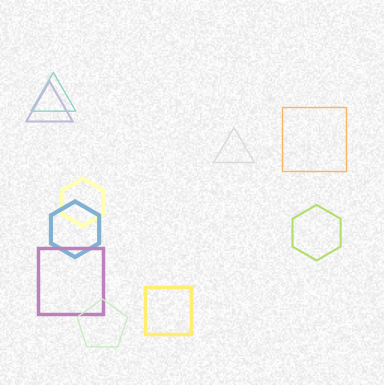[{"shape": "triangle", "thickness": 1, "radius": 0.34, "center": [0.139, 0.745]}, {"shape": "hexagon", "thickness": 3, "radius": 0.31, "center": [0.215, 0.475]}, {"shape": "triangle", "thickness": 1.5, "radius": 0.35, "center": [0.129, 0.719]}, {"shape": "hexagon", "thickness": 3, "radius": 0.36, "center": [0.195, 0.404]}, {"shape": "square", "thickness": 1, "radius": 0.42, "center": [0.815, 0.639]}, {"shape": "hexagon", "thickness": 1.5, "radius": 0.36, "center": [0.822, 0.396]}, {"shape": "triangle", "thickness": 1, "radius": 0.3, "center": [0.608, 0.608]}, {"shape": "square", "thickness": 2.5, "radius": 0.43, "center": [0.183, 0.271]}, {"shape": "pentagon", "thickness": 1, "radius": 0.34, "center": [0.266, 0.155]}, {"shape": "square", "thickness": 2.5, "radius": 0.3, "center": [0.436, 0.194]}]